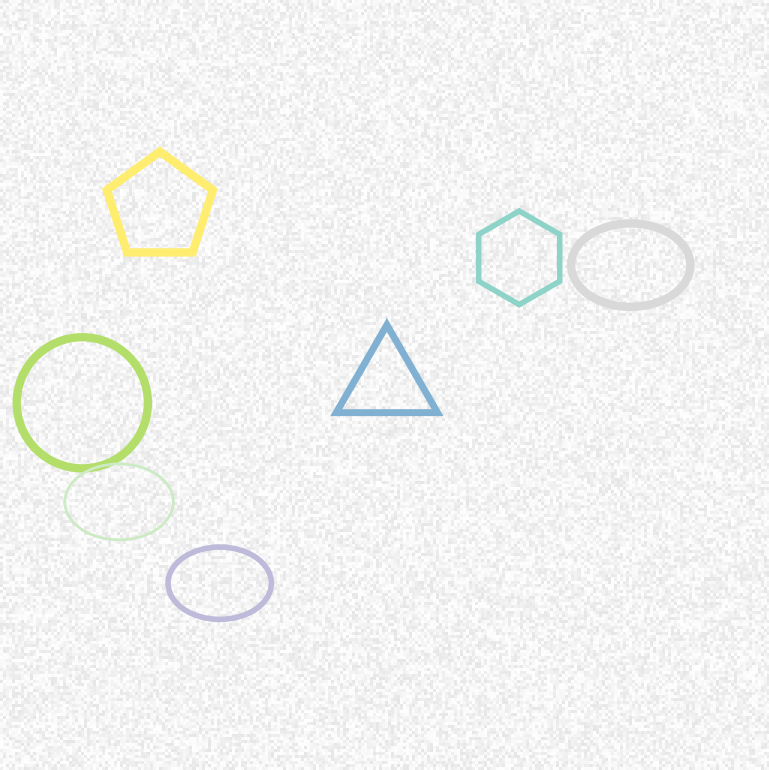[{"shape": "hexagon", "thickness": 2, "radius": 0.3, "center": [0.674, 0.665]}, {"shape": "oval", "thickness": 2, "radius": 0.34, "center": [0.285, 0.243]}, {"shape": "triangle", "thickness": 2.5, "radius": 0.38, "center": [0.502, 0.502]}, {"shape": "circle", "thickness": 3, "radius": 0.43, "center": [0.107, 0.477]}, {"shape": "oval", "thickness": 3, "radius": 0.39, "center": [0.819, 0.656]}, {"shape": "oval", "thickness": 1, "radius": 0.35, "center": [0.155, 0.348]}, {"shape": "pentagon", "thickness": 3, "radius": 0.36, "center": [0.208, 0.731]}]